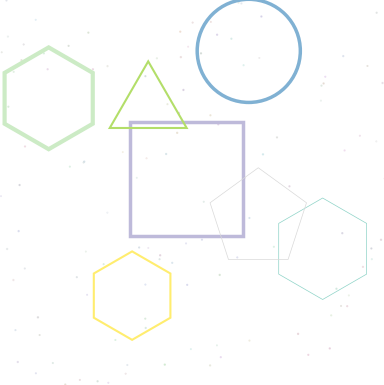[{"shape": "hexagon", "thickness": 0.5, "radius": 0.66, "center": [0.838, 0.354]}, {"shape": "square", "thickness": 2.5, "radius": 0.74, "center": [0.484, 0.535]}, {"shape": "circle", "thickness": 2.5, "radius": 0.67, "center": [0.646, 0.868]}, {"shape": "triangle", "thickness": 1.5, "radius": 0.58, "center": [0.385, 0.725]}, {"shape": "pentagon", "thickness": 0.5, "radius": 0.66, "center": [0.671, 0.433]}, {"shape": "hexagon", "thickness": 3, "radius": 0.66, "center": [0.126, 0.745]}, {"shape": "hexagon", "thickness": 1.5, "radius": 0.57, "center": [0.343, 0.232]}]